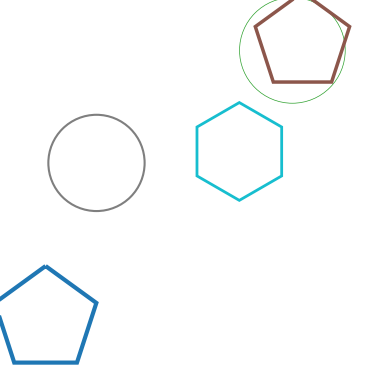[{"shape": "pentagon", "thickness": 3, "radius": 0.69, "center": [0.118, 0.17]}, {"shape": "circle", "thickness": 0.5, "radius": 0.69, "center": [0.759, 0.869]}, {"shape": "pentagon", "thickness": 2.5, "radius": 0.64, "center": [0.786, 0.891]}, {"shape": "circle", "thickness": 1.5, "radius": 0.63, "center": [0.251, 0.577]}, {"shape": "hexagon", "thickness": 2, "radius": 0.64, "center": [0.622, 0.607]}]